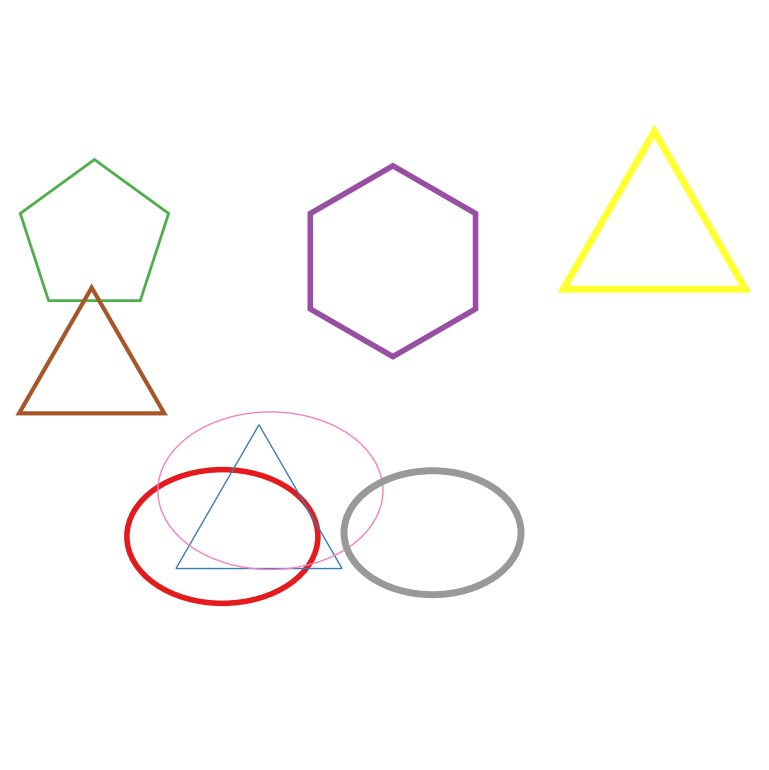[{"shape": "oval", "thickness": 2, "radius": 0.62, "center": [0.289, 0.303]}, {"shape": "triangle", "thickness": 0.5, "radius": 0.62, "center": [0.336, 0.324]}, {"shape": "pentagon", "thickness": 1, "radius": 0.51, "center": [0.123, 0.691]}, {"shape": "hexagon", "thickness": 2, "radius": 0.62, "center": [0.51, 0.661]}, {"shape": "triangle", "thickness": 2.5, "radius": 0.68, "center": [0.85, 0.693]}, {"shape": "triangle", "thickness": 1.5, "radius": 0.54, "center": [0.119, 0.518]}, {"shape": "oval", "thickness": 0.5, "radius": 0.73, "center": [0.351, 0.363]}, {"shape": "oval", "thickness": 2.5, "radius": 0.57, "center": [0.562, 0.308]}]